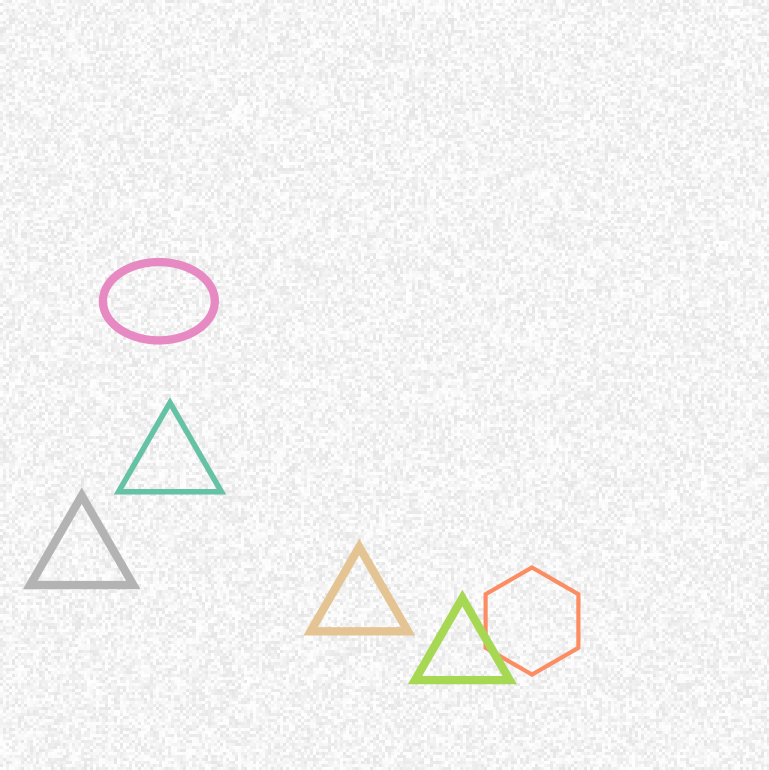[{"shape": "triangle", "thickness": 2, "radius": 0.39, "center": [0.221, 0.4]}, {"shape": "hexagon", "thickness": 1.5, "radius": 0.35, "center": [0.691, 0.193]}, {"shape": "oval", "thickness": 3, "radius": 0.36, "center": [0.206, 0.609]}, {"shape": "triangle", "thickness": 3, "radius": 0.36, "center": [0.6, 0.152]}, {"shape": "triangle", "thickness": 3, "radius": 0.37, "center": [0.467, 0.217]}, {"shape": "triangle", "thickness": 3, "radius": 0.39, "center": [0.106, 0.279]}]